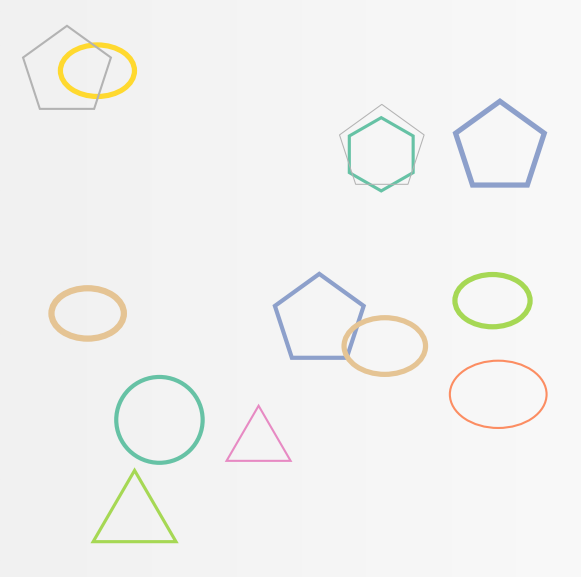[{"shape": "hexagon", "thickness": 1.5, "radius": 0.32, "center": [0.656, 0.732]}, {"shape": "circle", "thickness": 2, "radius": 0.37, "center": [0.274, 0.272]}, {"shape": "oval", "thickness": 1, "radius": 0.42, "center": [0.857, 0.316]}, {"shape": "pentagon", "thickness": 2, "radius": 0.4, "center": [0.549, 0.445]}, {"shape": "pentagon", "thickness": 2.5, "radius": 0.4, "center": [0.86, 0.744]}, {"shape": "triangle", "thickness": 1, "radius": 0.32, "center": [0.445, 0.233]}, {"shape": "oval", "thickness": 2.5, "radius": 0.32, "center": [0.847, 0.479]}, {"shape": "triangle", "thickness": 1.5, "radius": 0.41, "center": [0.232, 0.102]}, {"shape": "oval", "thickness": 2.5, "radius": 0.32, "center": [0.168, 0.877]}, {"shape": "oval", "thickness": 2.5, "radius": 0.35, "center": [0.662, 0.4]}, {"shape": "oval", "thickness": 3, "radius": 0.31, "center": [0.151, 0.456]}, {"shape": "pentagon", "thickness": 0.5, "radius": 0.38, "center": [0.657, 0.742]}, {"shape": "pentagon", "thickness": 1, "radius": 0.4, "center": [0.115, 0.875]}]